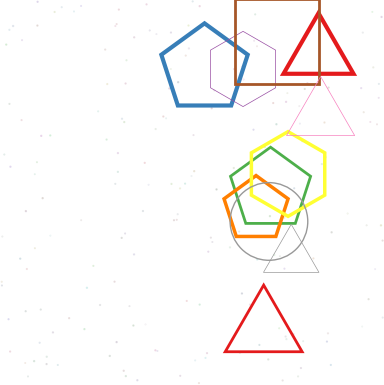[{"shape": "triangle", "thickness": 3, "radius": 0.52, "center": [0.827, 0.861]}, {"shape": "triangle", "thickness": 2, "radius": 0.58, "center": [0.685, 0.144]}, {"shape": "pentagon", "thickness": 3, "radius": 0.59, "center": [0.531, 0.821]}, {"shape": "pentagon", "thickness": 2, "radius": 0.55, "center": [0.703, 0.508]}, {"shape": "hexagon", "thickness": 0.5, "radius": 0.49, "center": [0.631, 0.821]}, {"shape": "pentagon", "thickness": 2.5, "radius": 0.44, "center": [0.665, 0.457]}, {"shape": "hexagon", "thickness": 2.5, "radius": 0.55, "center": [0.748, 0.548]}, {"shape": "square", "thickness": 2, "radius": 0.55, "center": [0.72, 0.892]}, {"shape": "triangle", "thickness": 0.5, "radius": 0.51, "center": [0.833, 0.699]}, {"shape": "circle", "thickness": 1, "radius": 0.5, "center": [0.699, 0.425]}, {"shape": "triangle", "thickness": 0.5, "radius": 0.42, "center": [0.756, 0.334]}]